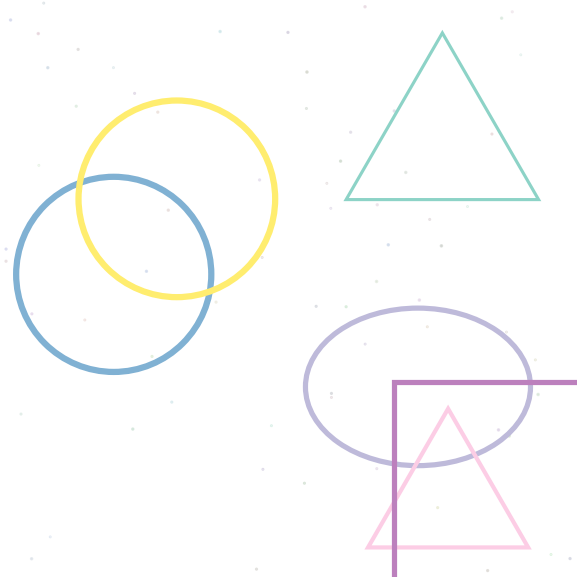[{"shape": "triangle", "thickness": 1.5, "radius": 0.96, "center": [0.766, 0.75]}, {"shape": "oval", "thickness": 2.5, "radius": 0.97, "center": [0.724, 0.329]}, {"shape": "circle", "thickness": 3, "radius": 0.84, "center": [0.197, 0.524]}, {"shape": "triangle", "thickness": 2, "radius": 0.8, "center": [0.776, 0.131]}, {"shape": "square", "thickness": 2.5, "radius": 0.98, "center": [0.877, 0.143]}, {"shape": "circle", "thickness": 3, "radius": 0.85, "center": [0.306, 0.655]}]